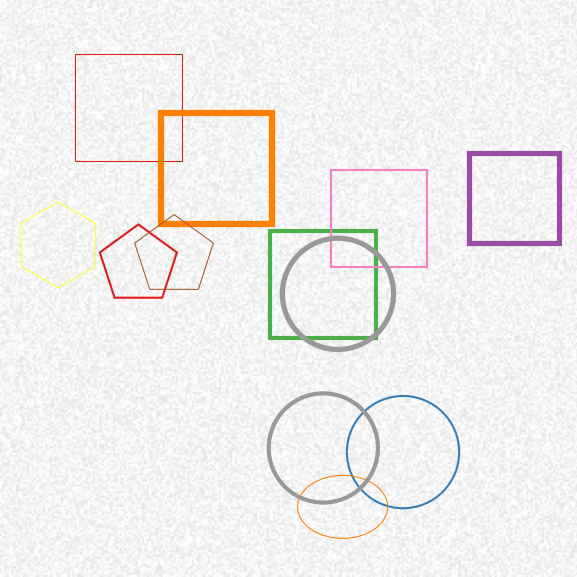[{"shape": "square", "thickness": 0.5, "radius": 0.46, "center": [0.222, 0.813]}, {"shape": "pentagon", "thickness": 1, "radius": 0.35, "center": [0.24, 0.54]}, {"shape": "circle", "thickness": 1, "radius": 0.49, "center": [0.698, 0.216]}, {"shape": "square", "thickness": 2, "radius": 0.46, "center": [0.559, 0.507]}, {"shape": "square", "thickness": 2.5, "radius": 0.39, "center": [0.89, 0.656]}, {"shape": "square", "thickness": 3, "radius": 0.48, "center": [0.375, 0.707]}, {"shape": "oval", "thickness": 0.5, "radius": 0.39, "center": [0.593, 0.121]}, {"shape": "hexagon", "thickness": 0.5, "radius": 0.37, "center": [0.101, 0.575]}, {"shape": "pentagon", "thickness": 0.5, "radius": 0.36, "center": [0.301, 0.556]}, {"shape": "square", "thickness": 1, "radius": 0.42, "center": [0.657, 0.621]}, {"shape": "circle", "thickness": 2, "radius": 0.47, "center": [0.56, 0.223]}, {"shape": "circle", "thickness": 2.5, "radius": 0.48, "center": [0.585, 0.49]}]